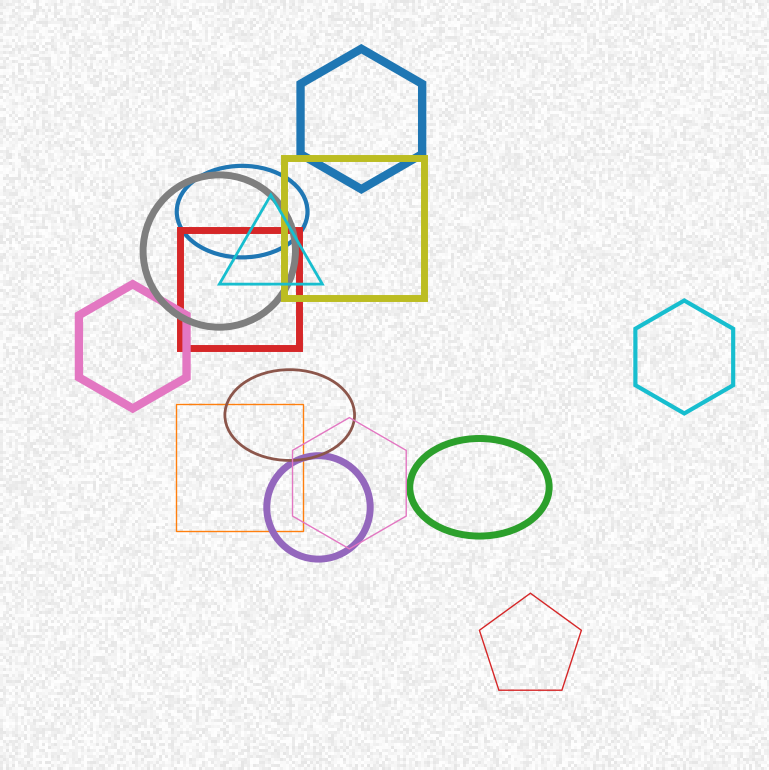[{"shape": "hexagon", "thickness": 3, "radius": 0.46, "center": [0.469, 0.845]}, {"shape": "oval", "thickness": 1.5, "radius": 0.42, "center": [0.314, 0.725]}, {"shape": "square", "thickness": 0.5, "radius": 0.41, "center": [0.311, 0.393]}, {"shape": "oval", "thickness": 2.5, "radius": 0.45, "center": [0.623, 0.367]}, {"shape": "pentagon", "thickness": 0.5, "radius": 0.35, "center": [0.689, 0.16]}, {"shape": "square", "thickness": 2.5, "radius": 0.38, "center": [0.311, 0.625]}, {"shape": "circle", "thickness": 2.5, "radius": 0.34, "center": [0.414, 0.341]}, {"shape": "oval", "thickness": 1, "radius": 0.42, "center": [0.376, 0.461]}, {"shape": "hexagon", "thickness": 3, "radius": 0.4, "center": [0.172, 0.55]}, {"shape": "hexagon", "thickness": 0.5, "radius": 0.43, "center": [0.454, 0.372]}, {"shape": "circle", "thickness": 2.5, "radius": 0.49, "center": [0.285, 0.674]}, {"shape": "square", "thickness": 2.5, "radius": 0.46, "center": [0.46, 0.704]}, {"shape": "triangle", "thickness": 1, "radius": 0.39, "center": [0.352, 0.67]}, {"shape": "hexagon", "thickness": 1.5, "radius": 0.37, "center": [0.889, 0.536]}]